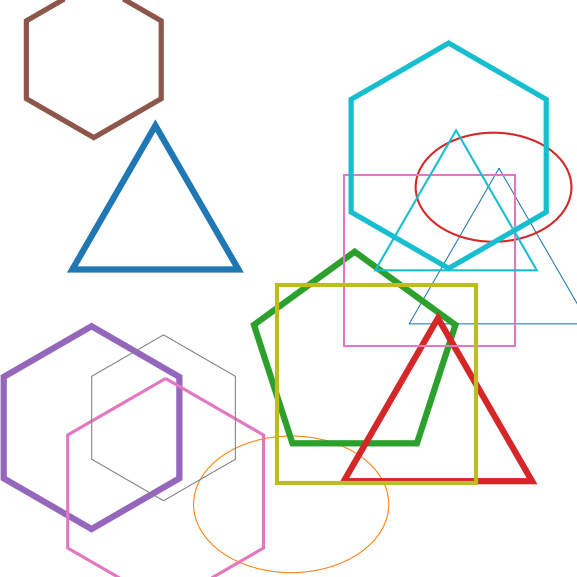[{"shape": "triangle", "thickness": 3, "radius": 0.83, "center": [0.269, 0.616]}, {"shape": "triangle", "thickness": 0.5, "radius": 0.9, "center": [0.864, 0.528]}, {"shape": "oval", "thickness": 0.5, "radius": 0.85, "center": [0.504, 0.126]}, {"shape": "pentagon", "thickness": 3, "radius": 0.92, "center": [0.614, 0.38]}, {"shape": "oval", "thickness": 1, "radius": 0.67, "center": [0.855, 0.675]}, {"shape": "triangle", "thickness": 3, "radius": 0.94, "center": [0.758, 0.26]}, {"shape": "hexagon", "thickness": 3, "radius": 0.88, "center": [0.159, 0.259]}, {"shape": "hexagon", "thickness": 2.5, "radius": 0.67, "center": [0.162, 0.896]}, {"shape": "hexagon", "thickness": 1.5, "radius": 0.98, "center": [0.287, 0.148]}, {"shape": "square", "thickness": 1, "radius": 0.74, "center": [0.743, 0.548]}, {"shape": "hexagon", "thickness": 0.5, "radius": 0.72, "center": [0.283, 0.276]}, {"shape": "square", "thickness": 2, "radius": 0.86, "center": [0.652, 0.334]}, {"shape": "triangle", "thickness": 1, "radius": 0.81, "center": [0.79, 0.612]}, {"shape": "hexagon", "thickness": 2.5, "radius": 0.98, "center": [0.777, 0.729]}]